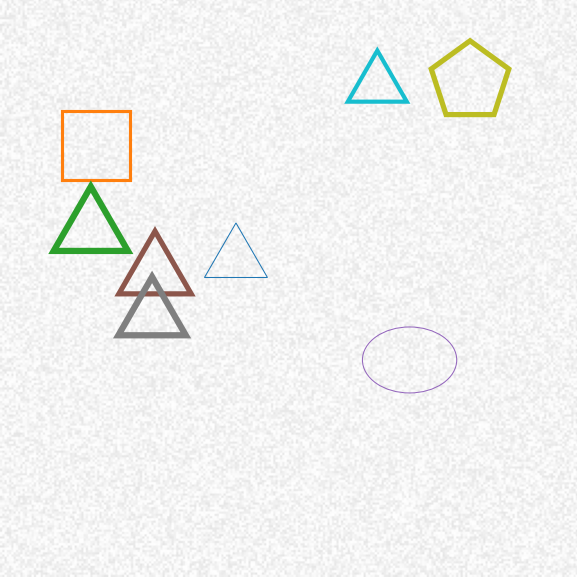[{"shape": "triangle", "thickness": 0.5, "radius": 0.31, "center": [0.409, 0.55]}, {"shape": "square", "thickness": 1.5, "radius": 0.3, "center": [0.166, 0.747]}, {"shape": "triangle", "thickness": 3, "radius": 0.37, "center": [0.157, 0.602]}, {"shape": "oval", "thickness": 0.5, "radius": 0.41, "center": [0.709, 0.376]}, {"shape": "triangle", "thickness": 2.5, "radius": 0.36, "center": [0.268, 0.526]}, {"shape": "triangle", "thickness": 3, "radius": 0.34, "center": [0.263, 0.452]}, {"shape": "pentagon", "thickness": 2.5, "radius": 0.35, "center": [0.814, 0.858]}, {"shape": "triangle", "thickness": 2, "radius": 0.29, "center": [0.653, 0.853]}]